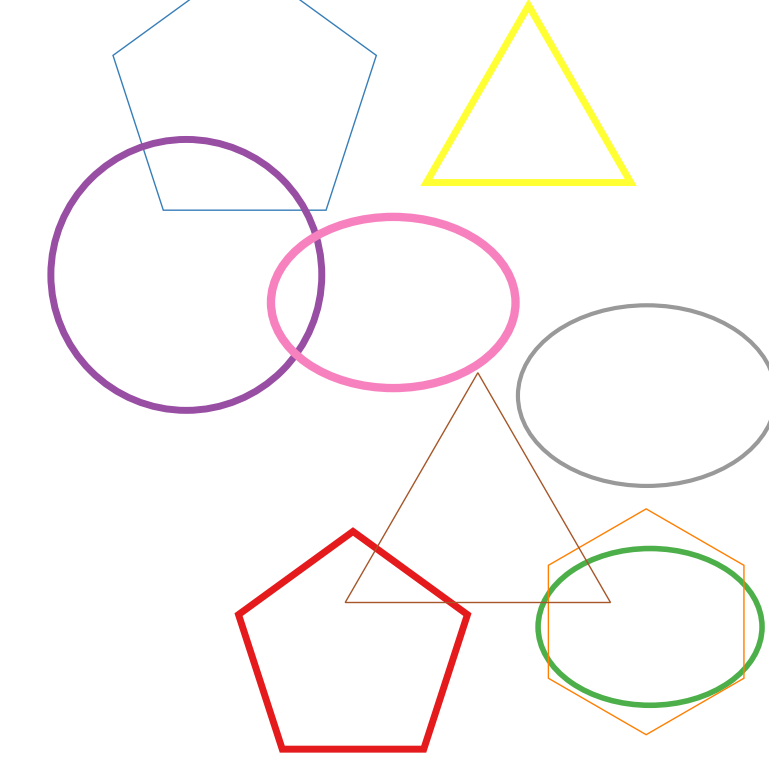[{"shape": "pentagon", "thickness": 2.5, "radius": 0.78, "center": [0.458, 0.153]}, {"shape": "pentagon", "thickness": 0.5, "radius": 0.9, "center": [0.318, 0.872]}, {"shape": "oval", "thickness": 2, "radius": 0.73, "center": [0.844, 0.186]}, {"shape": "circle", "thickness": 2.5, "radius": 0.88, "center": [0.242, 0.643]}, {"shape": "hexagon", "thickness": 0.5, "radius": 0.73, "center": [0.839, 0.192]}, {"shape": "triangle", "thickness": 2.5, "radius": 0.77, "center": [0.686, 0.84]}, {"shape": "triangle", "thickness": 0.5, "radius": 0.99, "center": [0.621, 0.317]}, {"shape": "oval", "thickness": 3, "radius": 0.79, "center": [0.511, 0.607]}, {"shape": "oval", "thickness": 1.5, "radius": 0.84, "center": [0.84, 0.486]}]